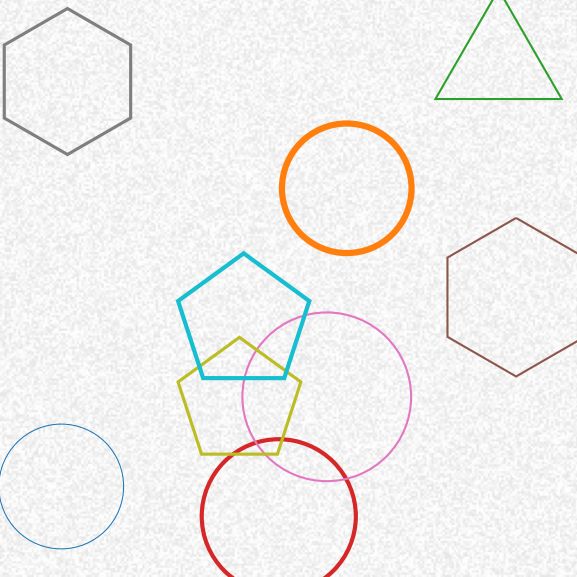[{"shape": "circle", "thickness": 0.5, "radius": 0.54, "center": [0.106, 0.157]}, {"shape": "circle", "thickness": 3, "radius": 0.56, "center": [0.6, 0.673]}, {"shape": "triangle", "thickness": 1, "radius": 0.63, "center": [0.863, 0.891]}, {"shape": "circle", "thickness": 2, "radius": 0.67, "center": [0.483, 0.105]}, {"shape": "hexagon", "thickness": 1, "radius": 0.69, "center": [0.894, 0.485]}, {"shape": "circle", "thickness": 1, "radius": 0.73, "center": [0.566, 0.312]}, {"shape": "hexagon", "thickness": 1.5, "radius": 0.63, "center": [0.117, 0.858]}, {"shape": "pentagon", "thickness": 1.5, "radius": 0.56, "center": [0.415, 0.303]}, {"shape": "pentagon", "thickness": 2, "radius": 0.6, "center": [0.422, 0.441]}]